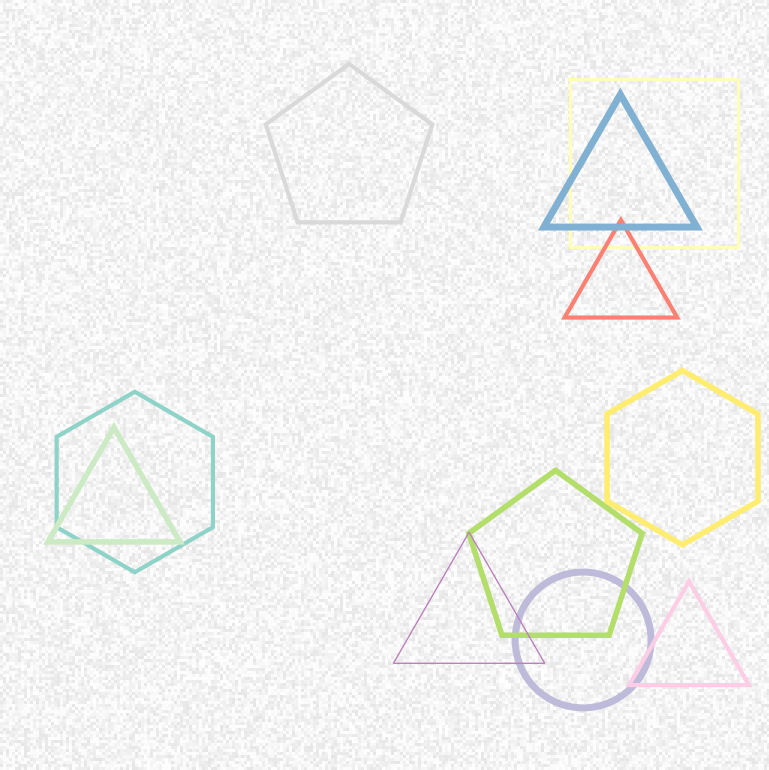[{"shape": "hexagon", "thickness": 1.5, "radius": 0.59, "center": [0.175, 0.374]}, {"shape": "square", "thickness": 1, "radius": 0.54, "center": [0.849, 0.788]}, {"shape": "circle", "thickness": 2.5, "radius": 0.44, "center": [0.757, 0.169]}, {"shape": "triangle", "thickness": 1.5, "radius": 0.42, "center": [0.806, 0.63]}, {"shape": "triangle", "thickness": 2.5, "radius": 0.57, "center": [0.806, 0.762]}, {"shape": "pentagon", "thickness": 2, "radius": 0.59, "center": [0.721, 0.271]}, {"shape": "triangle", "thickness": 1.5, "radius": 0.45, "center": [0.895, 0.155]}, {"shape": "pentagon", "thickness": 1.5, "radius": 0.57, "center": [0.453, 0.803]}, {"shape": "triangle", "thickness": 0.5, "radius": 0.57, "center": [0.609, 0.195]}, {"shape": "triangle", "thickness": 2, "radius": 0.5, "center": [0.148, 0.346]}, {"shape": "hexagon", "thickness": 2, "radius": 0.57, "center": [0.886, 0.406]}]